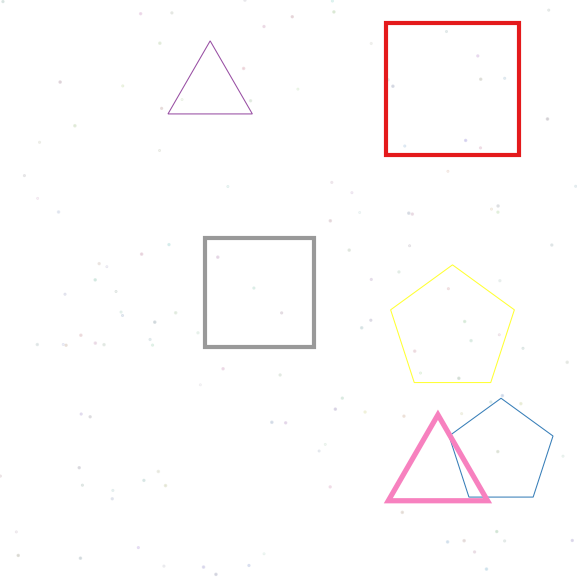[{"shape": "square", "thickness": 2, "radius": 0.57, "center": [0.784, 0.845]}, {"shape": "pentagon", "thickness": 0.5, "radius": 0.47, "center": [0.868, 0.215]}, {"shape": "triangle", "thickness": 0.5, "radius": 0.42, "center": [0.364, 0.844]}, {"shape": "pentagon", "thickness": 0.5, "radius": 0.56, "center": [0.784, 0.428]}, {"shape": "triangle", "thickness": 2.5, "radius": 0.5, "center": [0.758, 0.182]}, {"shape": "square", "thickness": 2, "radius": 0.47, "center": [0.45, 0.493]}]